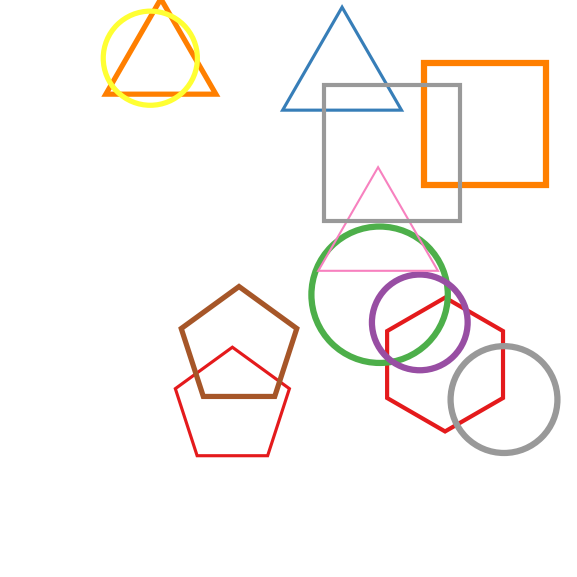[{"shape": "hexagon", "thickness": 2, "radius": 0.58, "center": [0.771, 0.368]}, {"shape": "pentagon", "thickness": 1.5, "radius": 0.52, "center": [0.402, 0.294]}, {"shape": "triangle", "thickness": 1.5, "radius": 0.59, "center": [0.592, 0.868]}, {"shape": "circle", "thickness": 3, "radius": 0.59, "center": [0.657, 0.489]}, {"shape": "circle", "thickness": 3, "radius": 0.41, "center": [0.727, 0.441]}, {"shape": "triangle", "thickness": 2.5, "radius": 0.55, "center": [0.279, 0.891]}, {"shape": "square", "thickness": 3, "radius": 0.53, "center": [0.84, 0.785]}, {"shape": "circle", "thickness": 2.5, "radius": 0.41, "center": [0.26, 0.898]}, {"shape": "pentagon", "thickness": 2.5, "radius": 0.53, "center": [0.414, 0.398]}, {"shape": "triangle", "thickness": 1, "radius": 0.6, "center": [0.655, 0.59]}, {"shape": "circle", "thickness": 3, "radius": 0.46, "center": [0.873, 0.307]}, {"shape": "square", "thickness": 2, "radius": 0.59, "center": [0.679, 0.734]}]